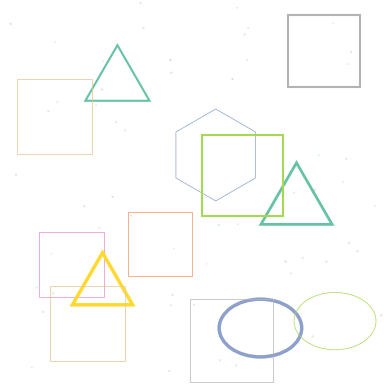[{"shape": "triangle", "thickness": 1.5, "radius": 0.48, "center": [0.305, 0.786]}, {"shape": "triangle", "thickness": 2, "radius": 0.53, "center": [0.77, 0.471]}, {"shape": "square", "thickness": 0.5, "radius": 0.42, "center": [0.415, 0.367]}, {"shape": "hexagon", "thickness": 0.5, "radius": 0.6, "center": [0.56, 0.597]}, {"shape": "oval", "thickness": 2.5, "radius": 0.54, "center": [0.676, 0.148]}, {"shape": "square", "thickness": 0.5, "radius": 0.42, "center": [0.186, 0.314]}, {"shape": "square", "thickness": 1.5, "radius": 0.52, "center": [0.63, 0.544]}, {"shape": "oval", "thickness": 0.5, "radius": 0.53, "center": [0.87, 0.166]}, {"shape": "triangle", "thickness": 2.5, "radius": 0.45, "center": [0.266, 0.253]}, {"shape": "square", "thickness": 0.5, "radius": 0.49, "center": [0.142, 0.697]}, {"shape": "square", "thickness": 0.5, "radius": 0.49, "center": [0.228, 0.16]}, {"shape": "square", "thickness": 0.5, "radius": 0.54, "center": [0.6, 0.116]}, {"shape": "square", "thickness": 1.5, "radius": 0.47, "center": [0.841, 0.867]}]